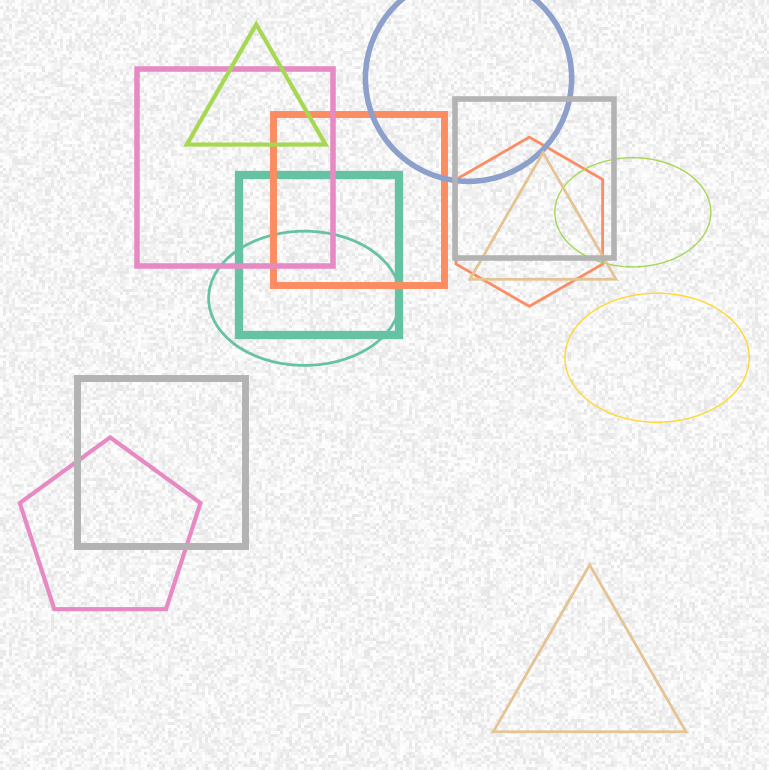[{"shape": "oval", "thickness": 1, "radius": 0.62, "center": [0.395, 0.613]}, {"shape": "square", "thickness": 3, "radius": 0.52, "center": [0.414, 0.669]}, {"shape": "hexagon", "thickness": 1, "radius": 0.55, "center": [0.687, 0.712]}, {"shape": "square", "thickness": 2.5, "radius": 0.56, "center": [0.466, 0.741]}, {"shape": "circle", "thickness": 2, "radius": 0.67, "center": [0.608, 0.898]}, {"shape": "pentagon", "thickness": 1.5, "radius": 0.62, "center": [0.143, 0.309]}, {"shape": "square", "thickness": 2, "radius": 0.64, "center": [0.305, 0.783]}, {"shape": "oval", "thickness": 0.5, "radius": 0.51, "center": [0.822, 0.724]}, {"shape": "triangle", "thickness": 1.5, "radius": 0.52, "center": [0.333, 0.864]}, {"shape": "oval", "thickness": 0.5, "radius": 0.6, "center": [0.853, 0.535]}, {"shape": "triangle", "thickness": 1, "radius": 0.55, "center": [0.705, 0.692]}, {"shape": "triangle", "thickness": 1, "radius": 0.72, "center": [0.766, 0.122]}, {"shape": "square", "thickness": 2.5, "radius": 0.55, "center": [0.209, 0.4]}, {"shape": "square", "thickness": 2, "radius": 0.52, "center": [0.694, 0.768]}]